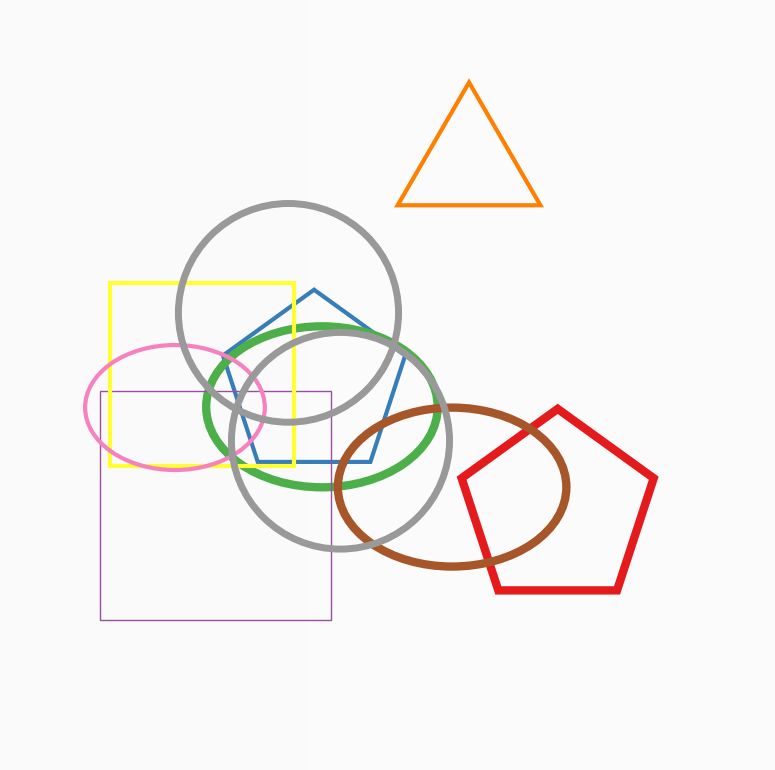[{"shape": "pentagon", "thickness": 3, "radius": 0.65, "center": [0.72, 0.339]}, {"shape": "pentagon", "thickness": 1.5, "radius": 0.62, "center": [0.405, 0.5]}, {"shape": "oval", "thickness": 3, "radius": 0.75, "center": [0.415, 0.472]}, {"shape": "square", "thickness": 0.5, "radius": 0.75, "center": [0.278, 0.343]}, {"shape": "triangle", "thickness": 1.5, "radius": 0.53, "center": [0.605, 0.787]}, {"shape": "square", "thickness": 1.5, "radius": 0.59, "center": [0.261, 0.513]}, {"shape": "oval", "thickness": 3, "radius": 0.74, "center": [0.583, 0.367]}, {"shape": "oval", "thickness": 1.5, "radius": 0.58, "center": [0.226, 0.471]}, {"shape": "circle", "thickness": 2.5, "radius": 0.71, "center": [0.372, 0.594]}, {"shape": "circle", "thickness": 2.5, "radius": 0.7, "center": [0.439, 0.428]}]